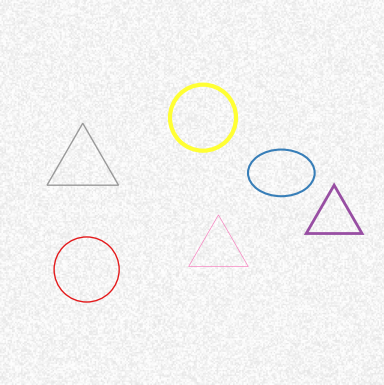[{"shape": "circle", "thickness": 1, "radius": 0.42, "center": [0.225, 0.3]}, {"shape": "oval", "thickness": 1.5, "radius": 0.43, "center": [0.731, 0.551]}, {"shape": "triangle", "thickness": 2, "radius": 0.42, "center": [0.868, 0.435]}, {"shape": "circle", "thickness": 3, "radius": 0.43, "center": [0.527, 0.694]}, {"shape": "triangle", "thickness": 0.5, "radius": 0.45, "center": [0.567, 0.352]}, {"shape": "triangle", "thickness": 1, "radius": 0.54, "center": [0.215, 0.573]}]